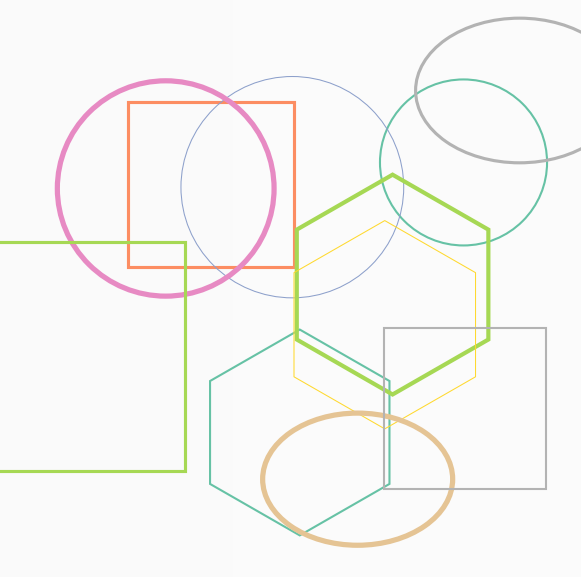[{"shape": "hexagon", "thickness": 1, "radius": 0.89, "center": [0.516, 0.25]}, {"shape": "circle", "thickness": 1, "radius": 0.72, "center": [0.797, 0.718]}, {"shape": "square", "thickness": 1.5, "radius": 0.71, "center": [0.363, 0.679]}, {"shape": "circle", "thickness": 0.5, "radius": 0.96, "center": [0.503, 0.675]}, {"shape": "circle", "thickness": 2.5, "radius": 0.93, "center": [0.285, 0.673]}, {"shape": "hexagon", "thickness": 2, "radius": 0.95, "center": [0.675, 0.506]}, {"shape": "square", "thickness": 1.5, "radius": 0.99, "center": [0.12, 0.382]}, {"shape": "hexagon", "thickness": 0.5, "radius": 0.9, "center": [0.662, 0.437]}, {"shape": "oval", "thickness": 2.5, "radius": 0.82, "center": [0.615, 0.169]}, {"shape": "square", "thickness": 1, "radius": 0.69, "center": [0.8, 0.292]}, {"shape": "oval", "thickness": 1.5, "radius": 0.89, "center": [0.894, 0.842]}]